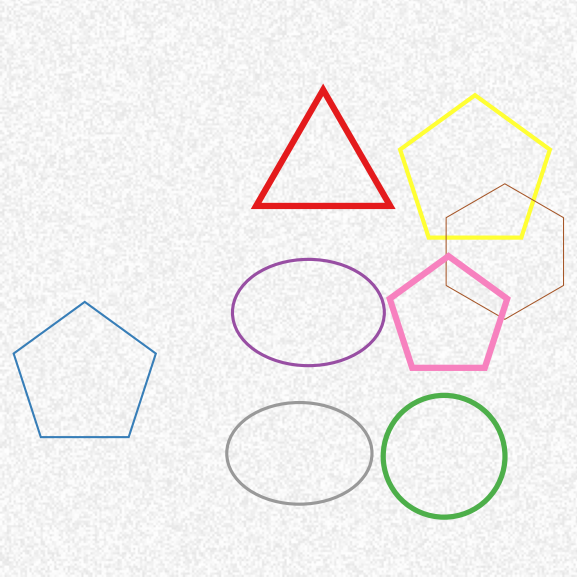[{"shape": "triangle", "thickness": 3, "radius": 0.67, "center": [0.56, 0.71]}, {"shape": "pentagon", "thickness": 1, "radius": 0.65, "center": [0.147, 0.347]}, {"shape": "circle", "thickness": 2.5, "radius": 0.53, "center": [0.769, 0.209]}, {"shape": "oval", "thickness": 1.5, "radius": 0.66, "center": [0.534, 0.458]}, {"shape": "pentagon", "thickness": 2, "radius": 0.68, "center": [0.823, 0.698]}, {"shape": "hexagon", "thickness": 0.5, "radius": 0.59, "center": [0.874, 0.564]}, {"shape": "pentagon", "thickness": 3, "radius": 0.53, "center": [0.777, 0.449]}, {"shape": "oval", "thickness": 1.5, "radius": 0.63, "center": [0.518, 0.214]}]